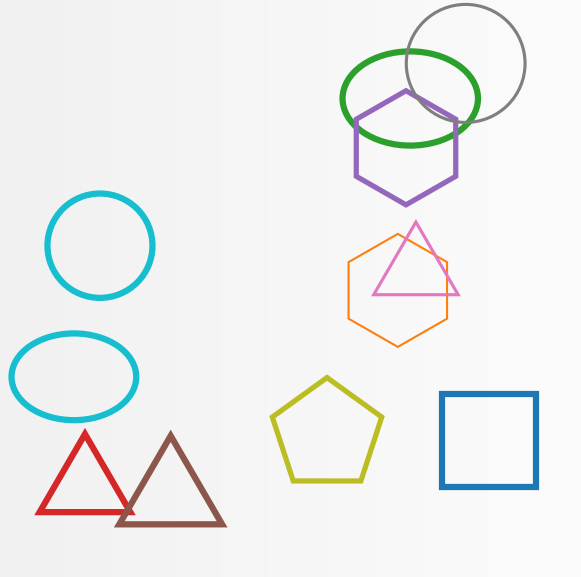[{"shape": "square", "thickness": 3, "radius": 0.4, "center": [0.841, 0.236]}, {"shape": "hexagon", "thickness": 1, "radius": 0.49, "center": [0.684, 0.496]}, {"shape": "oval", "thickness": 3, "radius": 0.58, "center": [0.706, 0.829]}, {"shape": "triangle", "thickness": 3, "radius": 0.45, "center": [0.146, 0.157]}, {"shape": "hexagon", "thickness": 2.5, "radius": 0.49, "center": [0.699, 0.743]}, {"shape": "triangle", "thickness": 3, "radius": 0.51, "center": [0.294, 0.142]}, {"shape": "triangle", "thickness": 1.5, "radius": 0.42, "center": [0.716, 0.531]}, {"shape": "circle", "thickness": 1.5, "radius": 0.51, "center": [0.801, 0.889]}, {"shape": "pentagon", "thickness": 2.5, "radius": 0.49, "center": [0.563, 0.246]}, {"shape": "oval", "thickness": 3, "radius": 0.54, "center": [0.127, 0.347]}, {"shape": "circle", "thickness": 3, "radius": 0.45, "center": [0.172, 0.574]}]